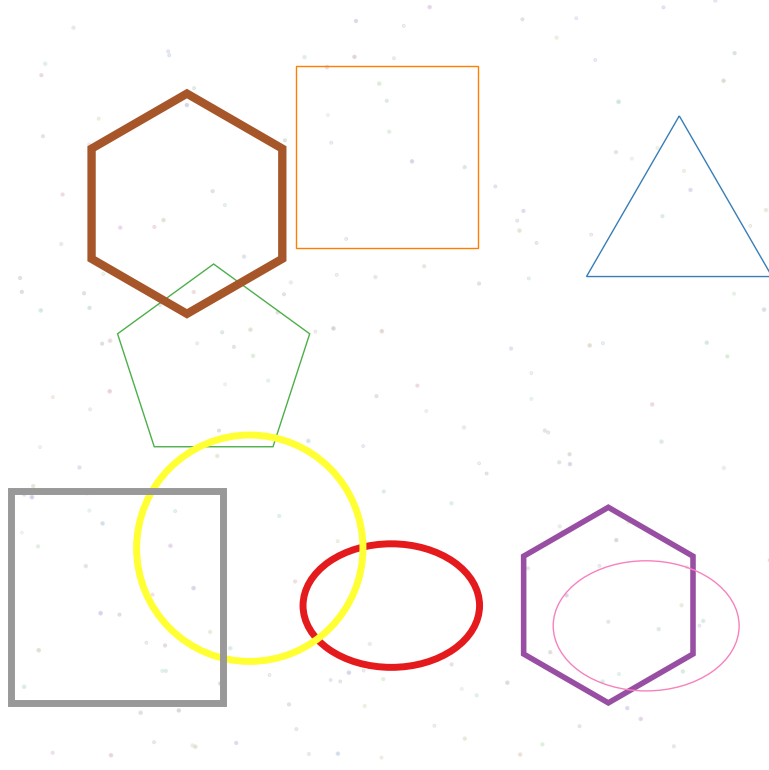[{"shape": "oval", "thickness": 2.5, "radius": 0.57, "center": [0.508, 0.214]}, {"shape": "triangle", "thickness": 0.5, "radius": 0.7, "center": [0.882, 0.71]}, {"shape": "pentagon", "thickness": 0.5, "radius": 0.66, "center": [0.277, 0.526]}, {"shape": "hexagon", "thickness": 2, "radius": 0.63, "center": [0.79, 0.214]}, {"shape": "square", "thickness": 0.5, "radius": 0.59, "center": [0.503, 0.796]}, {"shape": "circle", "thickness": 2.5, "radius": 0.74, "center": [0.324, 0.288]}, {"shape": "hexagon", "thickness": 3, "radius": 0.72, "center": [0.243, 0.735]}, {"shape": "oval", "thickness": 0.5, "radius": 0.6, "center": [0.839, 0.187]}, {"shape": "square", "thickness": 2.5, "radius": 0.69, "center": [0.152, 0.225]}]